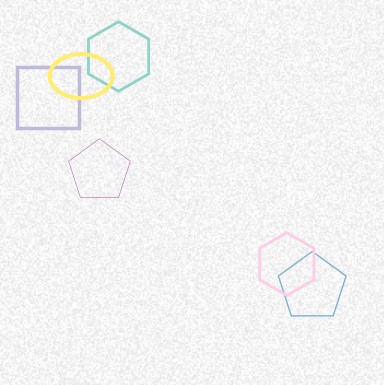[{"shape": "hexagon", "thickness": 2, "radius": 0.45, "center": [0.308, 0.853]}, {"shape": "square", "thickness": 2.5, "radius": 0.4, "center": [0.124, 0.747]}, {"shape": "pentagon", "thickness": 1, "radius": 0.46, "center": [0.811, 0.254]}, {"shape": "hexagon", "thickness": 2, "radius": 0.41, "center": [0.745, 0.314]}, {"shape": "pentagon", "thickness": 0.5, "radius": 0.42, "center": [0.258, 0.555]}, {"shape": "oval", "thickness": 3, "radius": 0.41, "center": [0.211, 0.802]}]